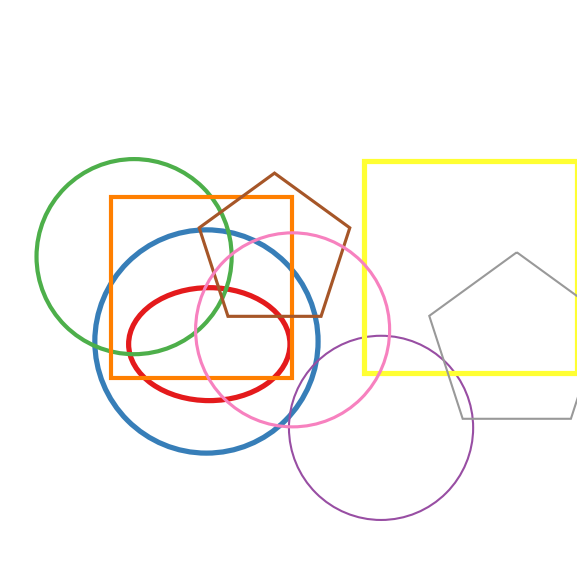[{"shape": "oval", "thickness": 2.5, "radius": 0.7, "center": [0.362, 0.403]}, {"shape": "circle", "thickness": 2.5, "radius": 0.97, "center": [0.358, 0.408]}, {"shape": "circle", "thickness": 2, "radius": 0.84, "center": [0.232, 0.555]}, {"shape": "circle", "thickness": 1, "radius": 0.8, "center": [0.66, 0.258]}, {"shape": "square", "thickness": 2, "radius": 0.78, "center": [0.349, 0.501]}, {"shape": "square", "thickness": 2.5, "radius": 0.92, "center": [0.815, 0.536]}, {"shape": "pentagon", "thickness": 1.5, "radius": 0.69, "center": [0.475, 0.562]}, {"shape": "circle", "thickness": 1.5, "radius": 0.84, "center": [0.507, 0.428]}, {"shape": "pentagon", "thickness": 1, "radius": 0.8, "center": [0.895, 0.403]}]